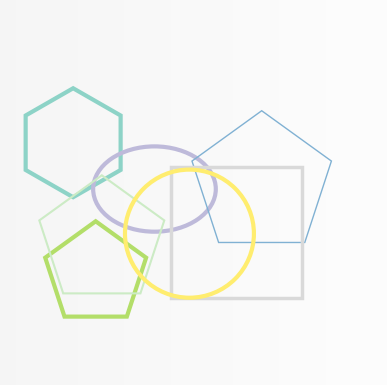[{"shape": "hexagon", "thickness": 3, "radius": 0.71, "center": [0.189, 0.629]}, {"shape": "oval", "thickness": 3, "radius": 0.79, "center": [0.399, 0.509]}, {"shape": "pentagon", "thickness": 1, "radius": 0.95, "center": [0.675, 0.523]}, {"shape": "pentagon", "thickness": 3, "radius": 0.68, "center": [0.247, 0.288]}, {"shape": "square", "thickness": 2.5, "radius": 0.85, "center": [0.609, 0.396]}, {"shape": "pentagon", "thickness": 1.5, "radius": 0.85, "center": [0.263, 0.375]}, {"shape": "circle", "thickness": 3, "radius": 0.83, "center": [0.489, 0.393]}]